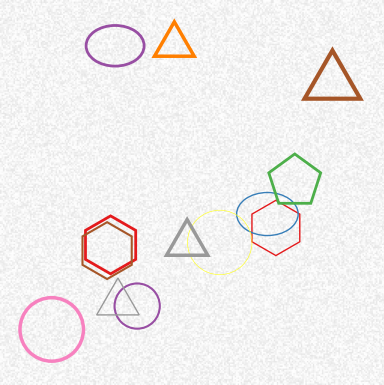[{"shape": "hexagon", "thickness": 2, "radius": 0.38, "center": [0.287, 0.364]}, {"shape": "hexagon", "thickness": 1, "radius": 0.36, "center": [0.717, 0.408]}, {"shape": "oval", "thickness": 1, "radius": 0.4, "center": [0.695, 0.444]}, {"shape": "pentagon", "thickness": 2, "radius": 0.35, "center": [0.766, 0.529]}, {"shape": "circle", "thickness": 1.5, "radius": 0.29, "center": [0.356, 0.205]}, {"shape": "oval", "thickness": 2, "radius": 0.38, "center": [0.299, 0.881]}, {"shape": "triangle", "thickness": 2.5, "radius": 0.3, "center": [0.453, 0.884]}, {"shape": "circle", "thickness": 0.5, "radius": 0.42, "center": [0.571, 0.37]}, {"shape": "triangle", "thickness": 3, "radius": 0.42, "center": [0.863, 0.785]}, {"shape": "hexagon", "thickness": 1.5, "radius": 0.37, "center": [0.278, 0.349]}, {"shape": "circle", "thickness": 2.5, "radius": 0.41, "center": [0.134, 0.144]}, {"shape": "triangle", "thickness": 1, "radius": 0.32, "center": [0.306, 0.214]}, {"shape": "triangle", "thickness": 2.5, "radius": 0.31, "center": [0.486, 0.368]}]